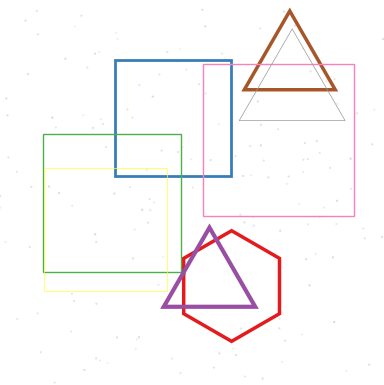[{"shape": "hexagon", "thickness": 2.5, "radius": 0.72, "center": [0.602, 0.257]}, {"shape": "square", "thickness": 2, "radius": 0.75, "center": [0.45, 0.693]}, {"shape": "square", "thickness": 1, "radius": 0.89, "center": [0.291, 0.472]}, {"shape": "triangle", "thickness": 3, "radius": 0.69, "center": [0.544, 0.272]}, {"shape": "square", "thickness": 0.5, "radius": 0.8, "center": [0.274, 0.404]}, {"shape": "triangle", "thickness": 2.5, "radius": 0.68, "center": [0.753, 0.835]}, {"shape": "square", "thickness": 1, "radius": 0.98, "center": [0.723, 0.636]}, {"shape": "triangle", "thickness": 0.5, "radius": 0.79, "center": [0.759, 0.766]}]